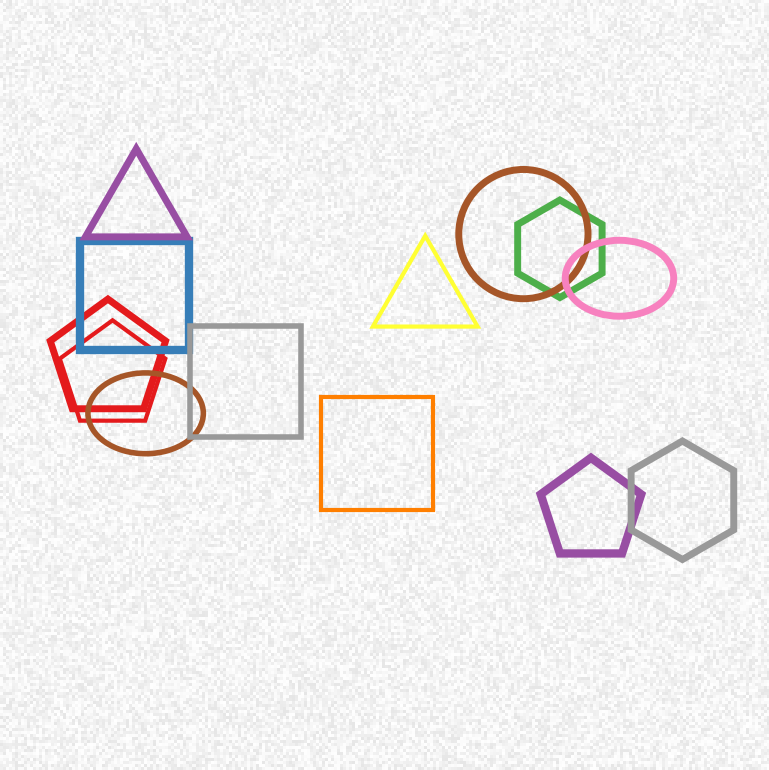[{"shape": "pentagon", "thickness": 1.5, "radius": 0.36, "center": [0.146, 0.512]}, {"shape": "pentagon", "thickness": 2.5, "radius": 0.39, "center": [0.14, 0.533]}, {"shape": "square", "thickness": 3, "radius": 0.35, "center": [0.175, 0.616]}, {"shape": "hexagon", "thickness": 2.5, "radius": 0.32, "center": [0.727, 0.677]}, {"shape": "pentagon", "thickness": 3, "radius": 0.34, "center": [0.767, 0.337]}, {"shape": "triangle", "thickness": 2.5, "radius": 0.38, "center": [0.177, 0.731]}, {"shape": "square", "thickness": 1.5, "radius": 0.37, "center": [0.49, 0.411]}, {"shape": "triangle", "thickness": 1.5, "radius": 0.39, "center": [0.552, 0.615]}, {"shape": "circle", "thickness": 2.5, "radius": 0.42, "center": [0.68, 0.696]}, {"shape": "oval", "thickness": 2, "radius": 0.37, "center": [0.189, 0.463]}, {"shape": "oval", "thickness": 2.5, "radius": 0.35, "center": [0.805, 0.639]}, {"shape": "hexagon", "thickness": 2.5, "radius": 0.38, "center": [0.886, 0.35]}, {"shape": "square", "thickness": 2, "radius": 0.36, "center": [0.319, 0.505]}]